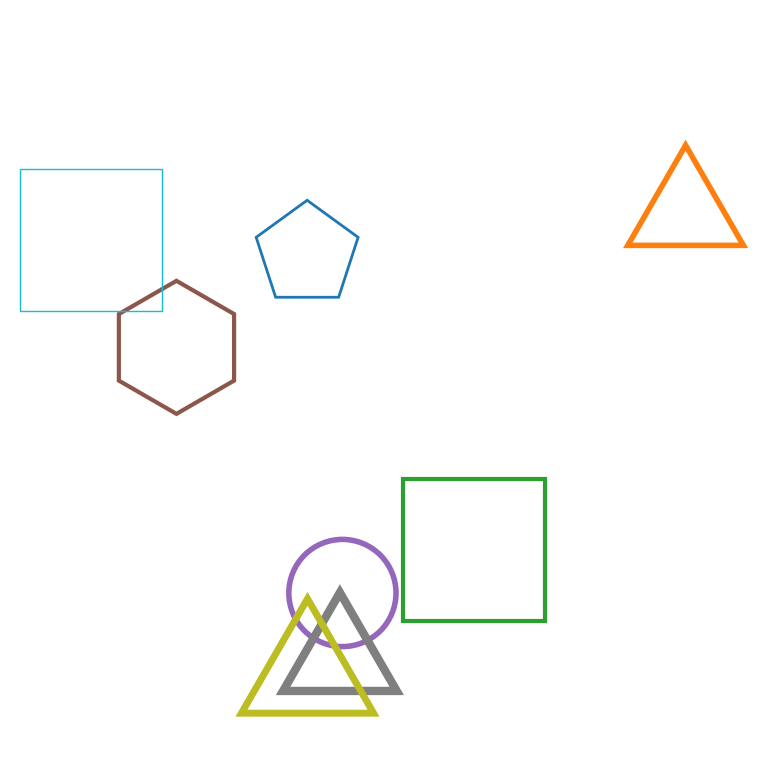[{"shape": "pentagon", "thickness": 1, "radius": 0.35, "center": [0.399, 0.67]}, {"shape": "triangle", "thickness": 2, "radius": 0.43, "center": [0.89, 0.725]}, {"shape": "square", "thickness": 1.5, "radius": 0.46, "center": [0.615, 0.285]}, {"shape": "circle", "thickness": 2, "radius": 0.35, "center": [0.445, 0.23]}, {"shape": "hexagon", "thickness": 1.5, "radius": 0.43, "center": [0.229, 0.549]}, {"shape": "triangle", "thickness": 3, "radius": 0.43, "center": [0.441, 0.145]}, {"shape": "triangle", "thickness": 2.5, "radius": 0.5, "center": [0.399, 0.123]}, {"shape": "square", "thickness": 0.5, "radius": 0.46, "center": [0.118, 0.689]}]